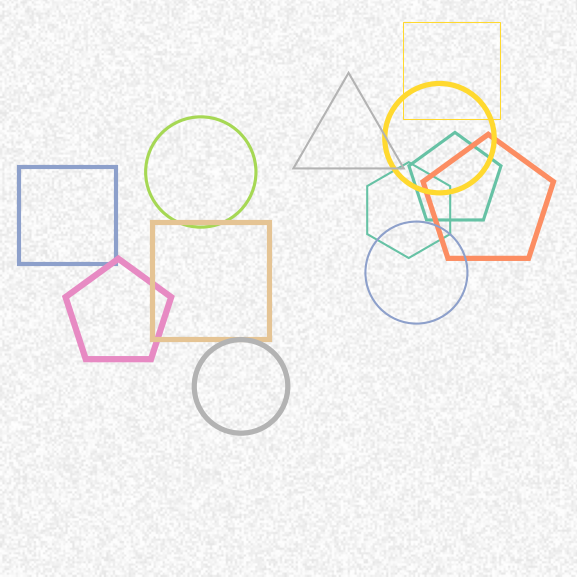[{"shape": "hexagon", "thickness": 1, "radius": 0.41, "center": [0.708, 0.635]}, {"shape": "pentagon", "thickness": 1.5, "radius": 0.42, "center": [0.788, 0.686]}, {"shape": "pentagon", "thickness": 2.5, "radius": 0.59, "center": [0.845, 0.648]}, {"shape": "square", "thickness": 2, "radius": 0.42, "center": [0.117, 0.626]}, {"shape": "circle", "thickness": 1, "radius": 0.44, "center": [0.721, 0.527]}, {"shape": "pentagon", "thickness": 3, "radius": 0.48, "center": [0.205, 0.455]}, {"shape": "circle", "thickness": 1.5, "radius": 0.48, "center": [0.348, 0.701]}, {"shape": "square", "thickness": 0.5, "radius": 0.42, "center": [0.782, 0.877]}, {"shape": "circle", "thickness": 2.5, "radius": 0.47, "center": [0.761, 0.76]}, {"shape": "square", "thickness": 2.5, "radius": 0.51, "center": [0.365, 0.513]}, {"shape": "triangle", "thickness": 1, "radius": 0.55, "center": [0.604, 0.763]}, {"shape": "circle", "thickness": 2.5, "radius": 0.4, "center": [0.417, 0.33]}]